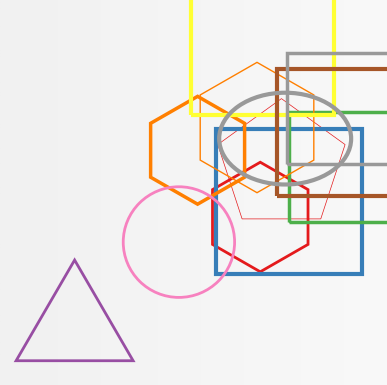[{"shape": "hexagon", "thickness": 2, "radius": 0.71, "center": [0.672, 0.436]}, {"shape": "pentagon", "thickness": 0.5, "radius": 0.86, "center": [0.726, 0.571]}, {"shape": "square", "thickness": 3, "radius": 0.94, "center": [0.745, 0.478]}, {"shape": "square", "thickness": 2.5, "radius": 0.72, "center": [0.89, 0.567]}, {"shape": "triangle", "thickness": 2, "radius": 0.87, "center": [0.193, 0.15]}, {"shape": "hexagon", "thickness": 2.5, "radius": 0.7, "center": [0.51, 0.61]}, {"shape": "hexagon", "thickness": 1, "radius": 0.85, "center": [0.663, 0.669]}, {"shape": "square", "thickness": 3, "radius": 0.92, "center": [0.678, 0.886]}, {"shape": "square", "thickness": 3, "radius": 0.82, "center": [0.88, 0.656]}, {"shape": "circle", "thickness": 2, "radius": 0.72, "center": [0.462, 0.371]}, {"shape": "square", "thickness": 2.5, "radius": 0.72, "center": [0.885, 0.719]}, {"shape": "oval", "thickness": 3, "radius": 0.85, "center": [0.736, 0.64]}]